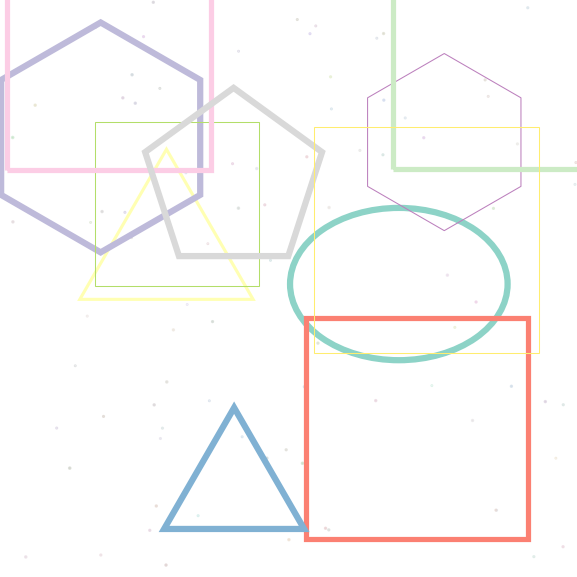[{"shape": "oval", "thickness": 3, "radius": 0.94, "center": [0.691, 0.507]}, {"shape": "triangle", "thickness": 1.5, "radius": 0.87, "center": [0.288, 0.567]}, {"shape": "hexagon", "thickness": 3, "radius": 1.0, "center": [0.174, 0.761]}, {"shape": "square", "thickness": 2.5, "radius": 0.96, "center": [0.722, 0.257]}, {"shape": "triangle", "thickness": 3, "radius": 0.7, "center": [0.405, 0.153]}, {"shape": "square", "thickness": 0.5, "radius": 0.71, "center": [0.307, 0.646]}, {"shape": "square", "thickness": 2.5, "radius": 0.88, "center": [0.189, 0.881]}, {"shape": "pentagon", "thickness": 3, "radius": 0.81, "center": [0.405, 0.686]}, {"shape": "hexagon", "thickness": 0.5, "radius": 0.77, "center": [0.769, 0.753]}, {"shape": "square", "thickness": 2.5, "radius": 0.94, "center": [0.869, 0.895]}, {"shape": "square", "thickness": 0.5, "radius": 0.97, "center": [0.739, 0.584]}]